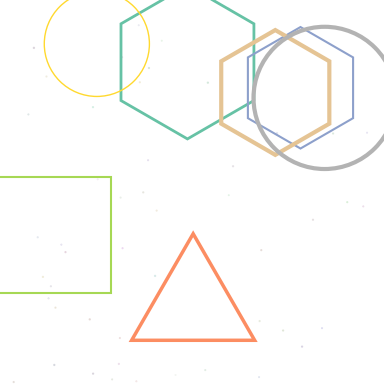[{"shape": "hexagon", "thickness": 2, "radius": 1.0, "center": [0.487, 0.839]}, {"shape": "triangle", "thickness": 2.5, "radius": 0.92, "center": [0.502, 0.208]}, {"shape": "hexagon", "thickness": 1.5, "radius": 0.79, "center": [0.78, 0.772]}, {"shape": "square", "thickness": 1.5, "radius": 0.75, "center": [0.137, 0.389]}, {"shape": "circle", "thickness": 1, "radius": 0.68, "center": [0.252, 0.886]}, {"shape": "hexagon", "thickness": 3, "radius": 0.81, "center": [0.715, 0.76]}, {"shape": "circle", "thickness": 3, "radius": 0.92, "center": [0.843, 0.746]}]